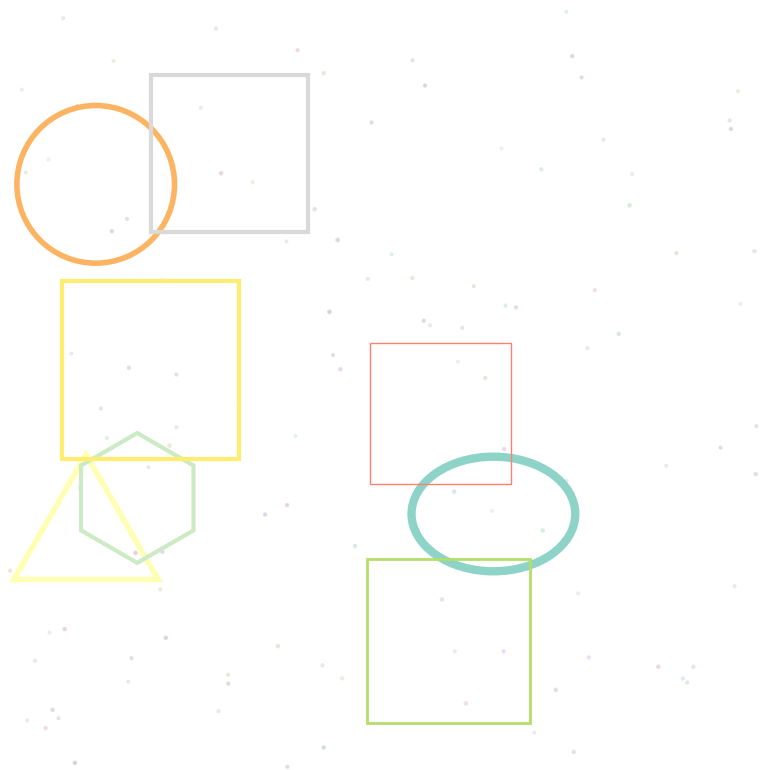[{"shape": "oval", "thickness": 3, "radius": 0.53, "center": [0.641, 0.332]}, {"shape": "triangle", "thickness": 2, "radius": 0.54, "center": [0.112, 0.302]}, {"shape": "square", "thickness": 0.5, "radius": 0.46, "center": [0.572, 0.463]}, {"shape": "circle", "thickness": 2, "radius": 0.51, "center": [0.124, 0.761]}, {"shape": "square", "thickness": 1, "radius": 0.53, "center": [0.583, 0.167]}, {"shape": "square", "thickness": 1.5, "radius": 0.51, "center": [0.298, 0.801]}, {"shape": "hexagon", "thickness": 1.5, "radius": 0.42, "center": [0.178, 0.353]}, {"shape": "square", "thickness": 1.5, "radius": 0.58, "center": [0.195, 0.52]}]